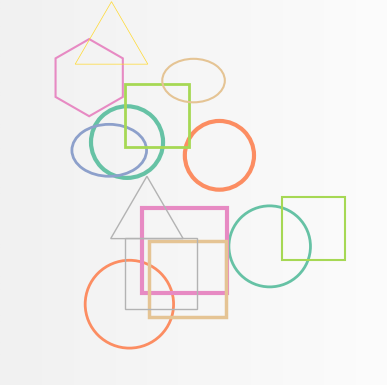[{"shape": "circle", "thickness": 2, "radius": 0.53, "center": [0.696, 0.36]}, {"shape": "circle", "thickness": 3, "radius": 0.46, "center": [0.328, 0.631]}, {"shape": "circle", "thickness": 2, "radius": 0.57, "center": [0.334, 0.21]}, {"shape": "circle", "thickness": 3, "radius": 0.45, "center": [0.566, 0.597]}, {"shape": "oval", "thickness": 2, "radius": 0.48, "center": [0.282, 0.61]}, {"shape": "square", "thickness": 3, "radius": 0.55, "center": [0.476, 0.35]}, {"shape": "hexagon", "thickness": 1.5, "radius": 0.5, "center": [0.23, 0.798]}, {"shape": "square", "thickness": 2, "radius": 0.42, "center": [0.405, 0.7]}, {"shape": "square", "thickness": 1.5, "radius": 0.41, "center": [0.81, 0.407]}, {"shape": "triangle", "thickness": 0.5, "radius": 0.54, "center": [0.288, 0.887]}, {"shape": "oval", "thickness": 1.5, "radius": 0.4, "center": [0.499, 0.791]}, {"shape": "square", "thickness": 2.5, "radius": 0.49, "center": [0.483, 0.274]}, {"shape": "triangle", "thickness": 1, "radius": 0.54, "center": [0.379, 0.434]}, {"shape": "square", "thickness": 1, "radius": 0.47, "center": [0.416, 0.29]}]